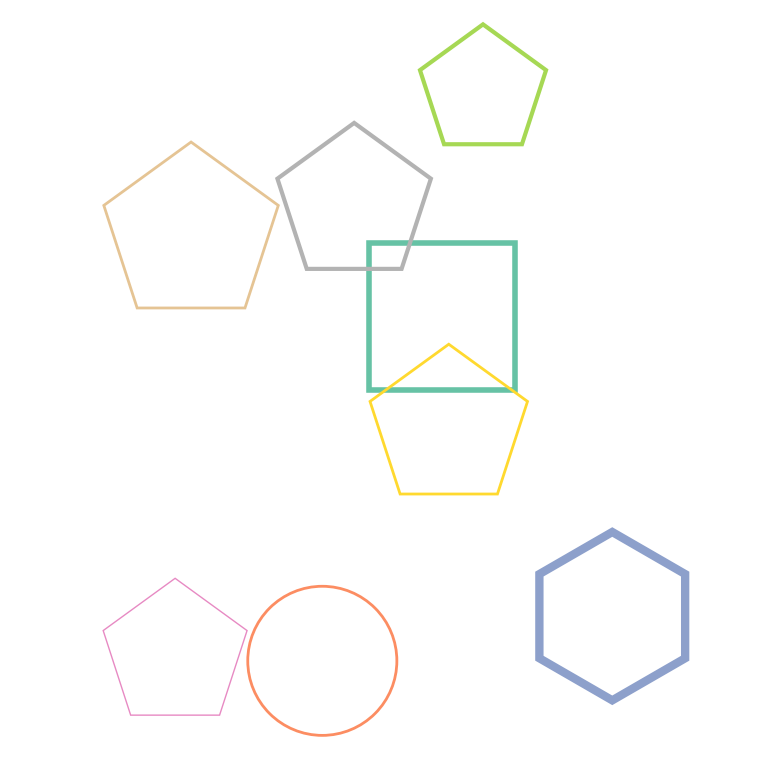[{"shape": "square", "thickness": 2, "radius": 0.48, "center": [0.574, 0.589]}, {"shape": "circle", "thickness": 1, "radius": 0.48, "center": [0.419, 0.142]}, {"shape": "hexagon", "thickness": 3, "radius": 0.55, "center": [0.795, 0.2]}, {"shape": "pentagon", "thickness": 0.5, "radius": 0.49, "center": [0.227, 0.151]}, {"shape": "pentagon", "thickness": 1.5, "radius": 0.43, "center": [0.627, 0.882]}, {"shape": "pentagon", "thickness": 1, "radius": 0.54, "center": [0.583, 0.445]}, {"shape": "pentagon", "thickness": 1, "radius": 0.6, "center": [0.248, 0.696]}, {"shape": "pentagon", "thickness": 1.5, "radius": 0.52, "center": [0.46, 0.736]}]